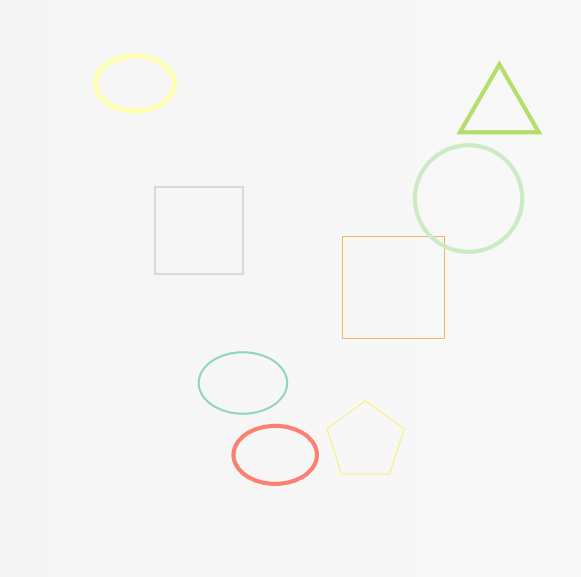[{"shape": "oval", "thickness": 1, "radius": 0.38, "center": [0.418, 0.336]}, {"shape": "oval", "thickness": 2.5, "radius": 0.34, "center": [0.232, 0.855]}, {"shape": "oval", "thickness": 2, "radius": 0.36, "center": [0.474, 0.211]}, {"shape": "square", "thickness": 0.5, "radius": 0.44, "center": [0.676, 0.502]}, {"shape": "triangle", "thickness": 2, "radius": 0.39, "center": [0.859, 0.809]}, {"shape": "square", "thickness": 1, "radius": 0.38, "center": [0.343, 0.6]}, {"shape": "circle", "thickness": 2, "radius": 0.46, "center": [0.806, 0.655]}, {"shape": "pentagon", "thickness": 0.5, "radius": 0.35, "center": [0.629, 0.235]}]